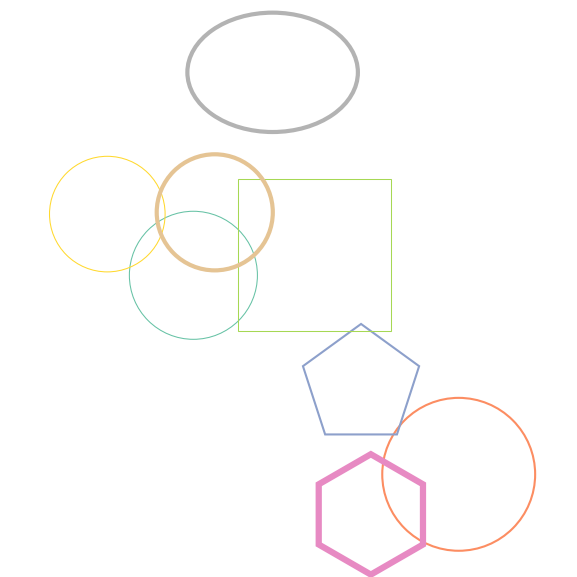[{"shape": "circle", "thickness": 0.5, "radius": 0.55, "center": [0.335, 0.522]}, {"shape": "circle", "thickness": 1, "radius": 0.66, "center": [0.794, 0.178]}, {"shape": "pentagon", "thickness": 1, "radius": 0.53, "center": [0.625, 0.332]}, {"shape": "hexagon", "thickness": 3, "radius": 0.52, "center": [0.642, 0.108]}, {"shape": "square", "thickness": 0.5, "radius": 0.66, "center": [0.544, 0.558]}, {"shape": "circle", "thickness": 0.5, "radius": 0.5, "center": [0.186, 0.628]}, {"shape": "circle", "thickness": 2, "radius": 0.5, "center": [0.372, 0.631]}, {"shape": "oval", "thickness": 2, "radius": 0.74, "center": [0.472, 0.874]}]